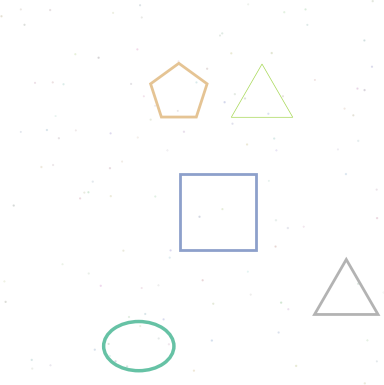[{"shape": "oval", "thickness": 2.5, "radius": 0.46, "center": [0.36, 0.101]}, {"shape": "square", "thickness": 2, "radius": 0.49, "center": [0.567, 0.449]}, {"shape": "triangle", "thickness": 0.5, "radius": 0.46, "center": [0.681, 0.741]}, {"shape": "pentagon", "thickness": 2, "radius": 0.39, "center": [0.465, 0.758]}, {"shape": "triangle", "thickness": 2, "radius": 0.48, "center": [0.899, 0.231]}]